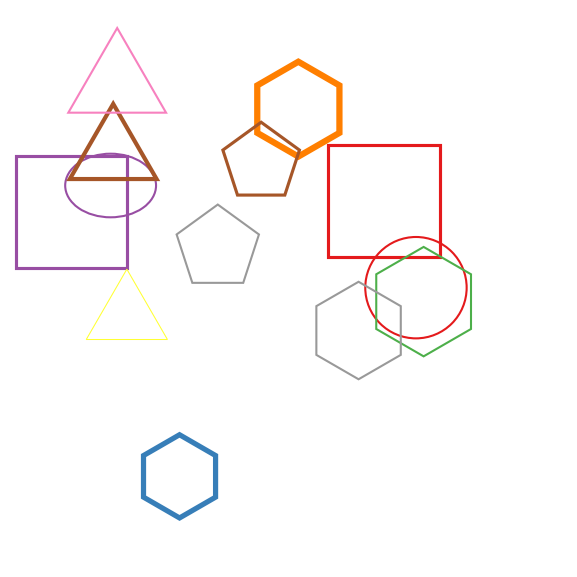[{"shape": "circle", "thickness": 1, "radius": 0.44, "center": [0.72, 0.501]}, {"shape": "square", "thickness": 1.5, "radius": 0.48, "center": [0.665, 0.651]}, {"shape": "hexagon", "thickness": 2.5, "radius": 0.36, "center": [0.311, 0.174]}, {"shape": "hexagon", "thickness": 1, "radius": 0.47, "center": [0.734, 0.477]}, {"shape": "square", "thickness": 1.5, "radius": 0.48, "center": [0.124, 0.632]}, {"shape": "oval", "thickness": 1, "radius": 0.39, "center": [0.192, 0.678]}, {"shape": "hexagon", "thickness": 3, "radius": 0.41, "center": [0.517, 0.81]}, {"shape": "triangle", "thickness": 0.5, "radius": 0.41, "center": [0.22, 0.452]}, {"shape": "triangle", "thickness": 2, "radius": 0.43, "center": [0.196, 0.732]}, {"shape": "pentagon", "thickness": 1.5, "radius": 0.35, "center": [0.452, 0.718]}, {"shape": "triangle", "thickness": 1, "radius": 0.49, "center": [0.203, 0.853]}, {"shape": "pentagon", "thickness": 1, "radius": 0.37, "center": [0.377, 0.57]}, {"shape": "hexagon", "thickness": 1, "radius": 0.42, "center": [0.621, 0.427]}]